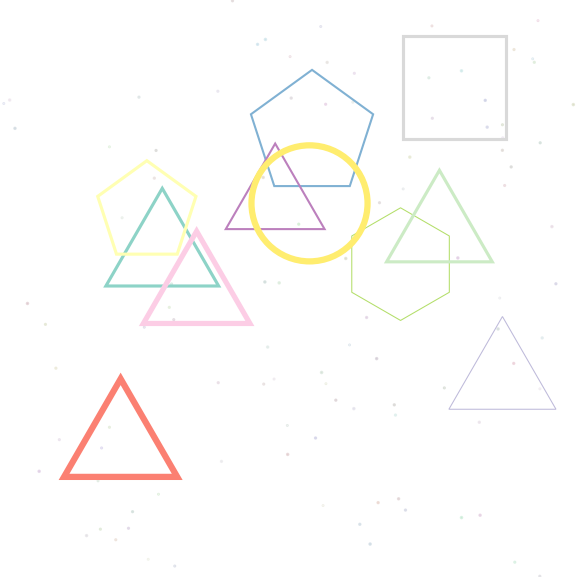[{"shape": "triangle", "thickness": 1.5, "radius": 0.56, "center": [0.281, 0.56]}, {"shape": "pentagon", "thickness": 1.5, "radius": 0.45, "center": [0.254, 0.631]}, {"shape": "triangle", "thickness": 0.5, "radius": 0.54, "center": [0.87, 0.344]}, {"shape": "triangle", "thickness": 3, "radius": 0.57, "center": [0.209, 0.23]}, {"shape": "pentagon", "thickness": 1, "radius": 0.56, "center": [0.54, 0.767]}, {"shape": "hexagon", "thickness": 0.5, "radius": 0.49, "center": [0.694, 0.542]}, {"shape": "triangle", "thickness": 2.5, "radius": 0.53, "center": [0.34, 0.492]}, {"shape": "square", "thickness": 1.5, "radius": 0.45, "center": [0.787, 0.847]}, {"shape": "triangle", "thickness": 1, "radius": 0.49, "center": [0.476, 0.652]}, {"shape": "triangle", "thickness": 1.5, "radius": 0.53, "center": [0.761, 0.599]}, {"shape": "circle", "thickness": 3, "radius": 0.5, "center": [0.536, 0.647]}]